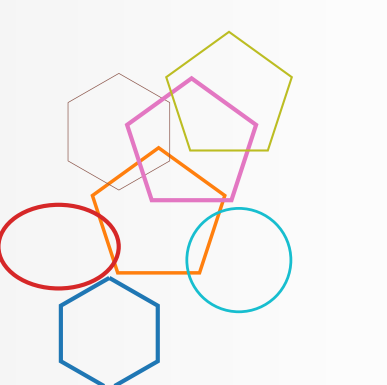[{"shape": "hexagon", "thickness": 3, "radius": 0.72, "center": [0.282, 0.134]}, {"shape": "pentagon", "thickness": 2.5, "radius": 0.9, "center": [0.409, 0.437]}, {"shape": "oval", "thickness": 3, "radius": 0.78, "center": [0.151, 0.359]}, {"shape": "hexagon", "thickness": 0.5, "radius": 0.76, "center": [0.307, 0.658]}, {"shape": "pentagon", "thickness": 3, "radius": 0.88, "center": [0.494, 0.622]}, {"shape": "pentagon", "thickness": 1.5, "radius": 0.85, "center": [0.591, 0.747]}, {"shape": "circle", "thickness": 2, "radius": 0.67, "center": [0.616, 0.324]}]